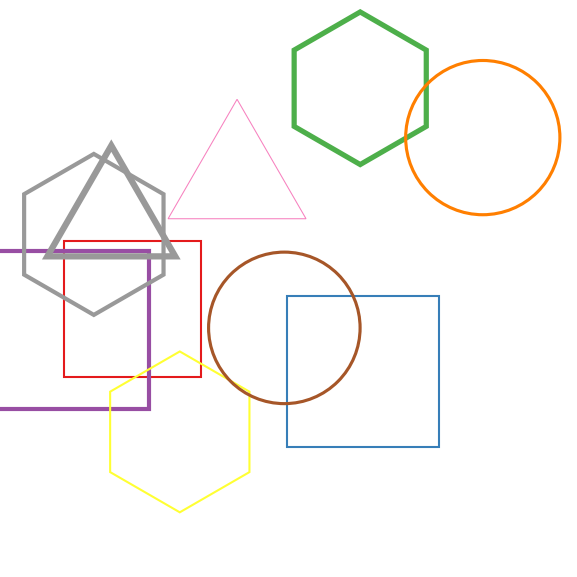[{"shape": "square", "thickness": 1, "radius": 0.59, "center": [0.229, 0.464]}, {"shape": "square", "thickness": 1, "radius": 0.66, "center": [0.629, 0.356]}, {"shape": "hexagon", "thickness": 2.5, "radius": 0.66, "center": [0.624, 0.846]}, {"shape": "square", "thickness": 2, "radius": 0.68, "center": [0.12, 0.428]}, {"shape": "circle", "thickness": 1.5, "radius": 0.67, "center": [0.836, 0.761]}, {"shape": "hexagon", "thickness": 1, "radius": 0.7, "center": [0.311, 0.251]}, {"shape": "circle", "thickness": 1.5, "radius": 0.66, "center": [0.492, 0.431]}, {"shape": "triangle", "thickness": 0.5, "radius": 0.69, "center": [0.41, 0.689]}, {"shape": "triangle", "thickness": 3, "radius": 0.64, "center": [0.193, 0.619]}, {"shape": "hexagon", "thickness": 2, "radius": 0.7, "center": [0.162, 0.593]}]